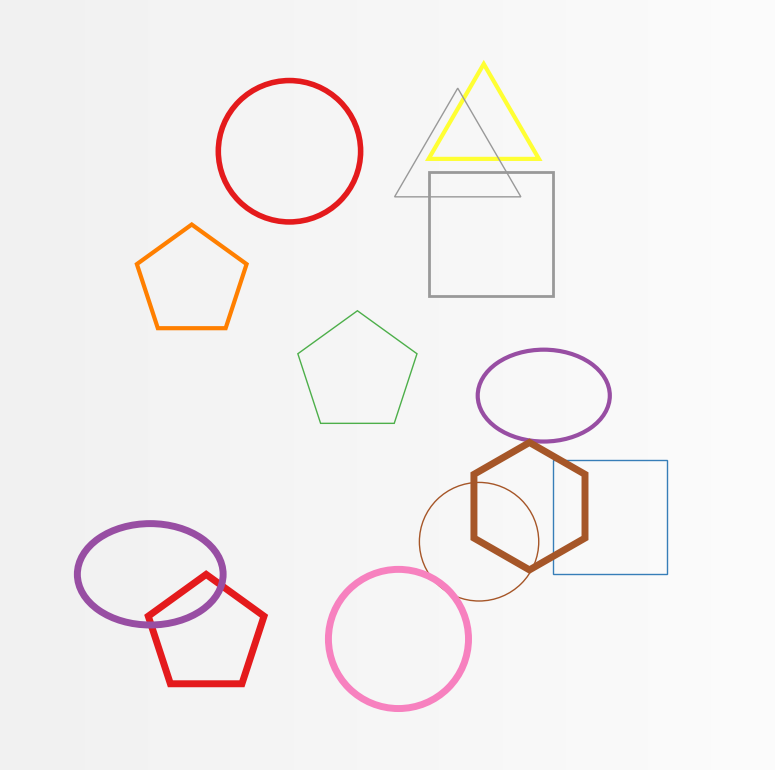[{"shape": "pentagon", "thickness": 2.5, "radius": 0.39, "center": [0.266, 0.176]}, {"shape": "circle", "thickness": 2, "radius": 0.46, "center": [0.374, 0.804]}, {"shape": "square", "thickness": 0.5, "radius": 0.37, "center": [0.787, 0.329]}, {"shape": "pentagon", "thickness": 0.5, "radius": 0.4, "center": [0.461, 0.516]}, {"shape": "oval", "thickness": 2.5, "radius": 0.47, "center": [0.194, 0.254]}, {"shape": "oval", "thickness": 1.5, "radius": 0.43, "center": [0.702, 0.486]}, {"shape": "pentagon", "thickness": 1.5, "radius": 0.37, "center": [0.247, 0.634]}, {"shape": "triangle", "thickness": 1.5, "radius": 0.41, "center": [0.624, 0.835]}, {"shape": "circle", "thickness": 0.5, "radius": 0.39, "center": [0.618, 0.296]}, {"shape": "hexagon", "thickness": 2.5, "radius": 0.41, "center": [0.683, 0.343]}, {"shape": "circle", "thickness": 2.5, "radius": 0.45, "center": [0.514, 0.17]}, {"shape": "square", "thickness": 1, "radius": 0.4, "center": [0.634, 0.696]}, {"shape": "triangle", "thickness": 0.5, "radius": 0.47, "center": [0.591, 0.791]}]